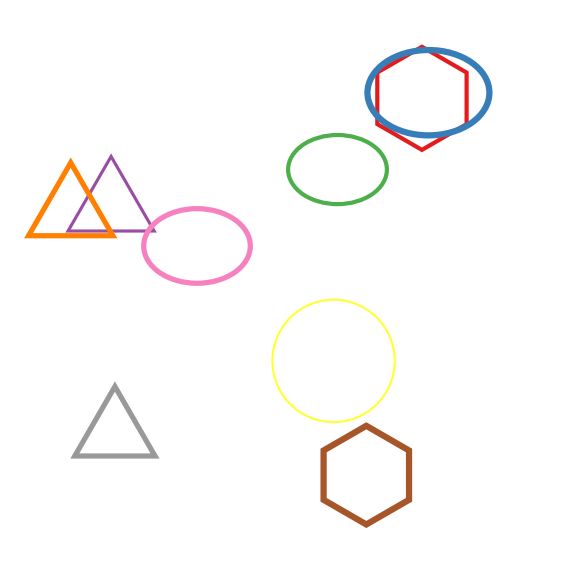[{"shape": "hexagon", "thickness": 2, "radius": 0.45, "center": [0.731, 0.829]}, {"shape": "oval", "thickness": 3, "radius": 0.53, "center": [0.742, 0.839]}, {"shape": "oval", "thickness": 2, "radius": 0.43, "center": [0.584, 0.705]}, {"shape": "triangle", "thickness": 1.5, "radius": 0.43, "center": [0.192, 0.642]}, {"shape": "triangle", "thickness": 2.5, "radius": 0.42, "center": [0.122, 0.633]}, {"shape": "circle", "thickness": 1, "radius": 0.53, "center": [0.578, 0.374]}, {"shape": "hexagon", "thickness": 3, "radius": 0.43, "center": [0.634, 0.176]}, {"shape": "oval", "thickness": 2.5, "radius": 0.46, "center": [0.341, 0.573]}, {"shape": "triangle", "thickness": 2.5, "radius": 0.4, "center": [0.199, 0.25]}]